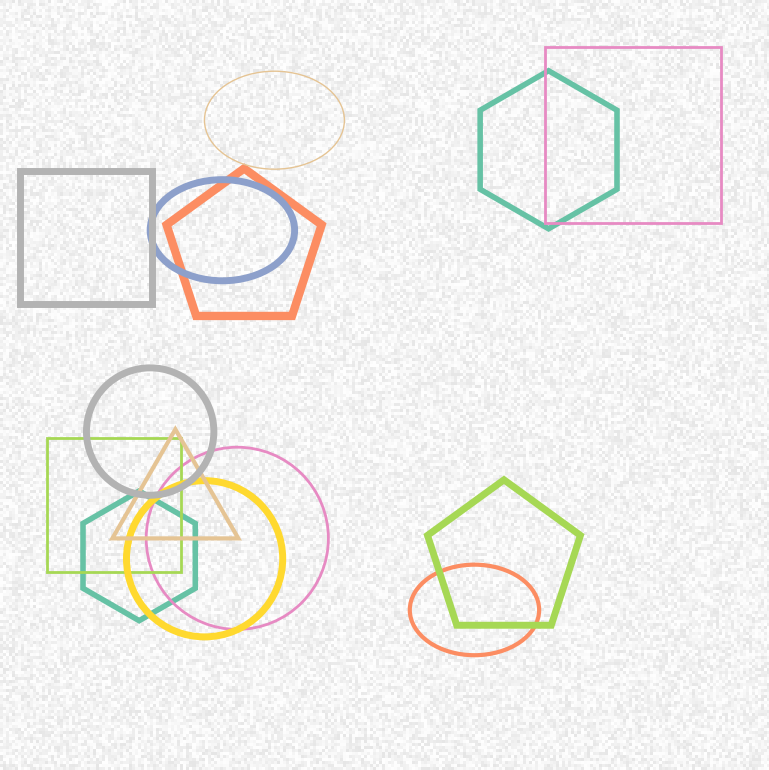[{"shape": "hexagon", "thickness": 2, "radius": 0.42, "center": [0.181, 0.278]}, {"shape": "hexagon", "thickness": 2, "radius": 0.51, "center": [0.712, 0.806]}, {"shape": "pentagon", "thickness": 3, "radius": 0.53, "center": [0.317, 0.675]}, {"shape": "oval", "thickness": 1.5, "radius": 0.42, "center": [0.616, 0.208]}, {"shape": "oval", "thickness": 2.5, "radius": 0.47, "center": [0.289, 0.701]}, {"shape": "square", "thickness": 1, "radius": 0.57, "center": [0.822, 0.825]}, {"shape": "circle", "thickness": 1, "radius": 0.59, "center": [0.308, 0.301]}, {"shape": "square", "thickness": 1, "radius": 0.43, "center": [0.148, 0.344]}, {"shape": "pentagon", "thickness": 2.5, "radius": 0.52, "center": [0.655, 0.272]}, {"shape": "circle", "thickness": 2.5, "radius": 0.51, "center": [0.266, 0.274]}, {"shape": "triangle", "thickness": 1.5, "radius": 0.47, "center": [0.228, 0.348]}, {"shape": "oval", "thickness": 0.5, "radius": 0.45, "center": [0.356, 0.844]}, {"shape": "circle", "thickness": 2.5, "radius": 0.41, "center": [0.195, 0.44]}, {"shape": "square", "thickness": 2.5, "radius": 0.43, "center": [0.112, 0.692]}]